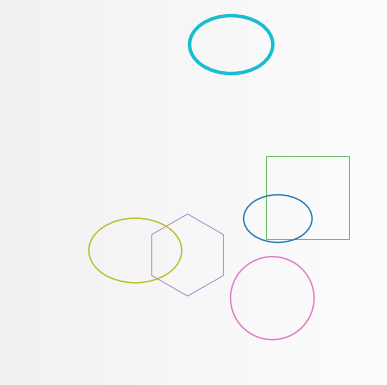[{"shape": "oval", "thickness": 1, "radius": 0.44, "center": [0.717, 0.432]}, {"shape": "square", "thickness": 0.5, "radius": 0.54, "center": [0.793, 0.487]}, {"shape": "hexagon", "thickness": 0.5, "radius": 0.53, "center": [0.484, 0.338]}, {"shape": "circle", "thickness": 1, "radius": 0.54, "center": [0.703, 0.226]}, {"shape": "oval", "thickness": 1, "radius": 0.6, "center": [0.349, 0.349]}, {"shape": "oval", "thickness": 2.5, "radius": 0.54, "center": [0.597, 0.884]}]